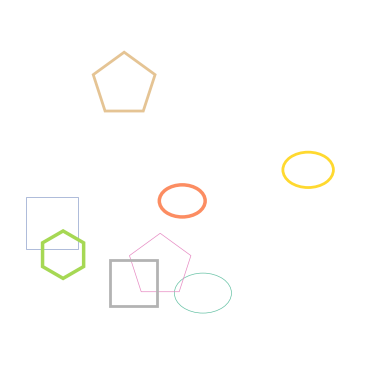[{"shape": "oval", "thickness": 0.5, "radius": 0.37, "center": [0.527, 0.239]}, {"shape": "oval", "thickness": 2.5, "radius": 0.3, "center": [0.473, 0.478]}, {"shape": "square", "thickness": 0.5, "radius": 0.34, "center": [0.134, 0.422]}, {"shape": "pentagon", "thickness": 0.5, "radius": 0.42, "center": [0.416, 0.31]}, {"shape": "hexagon", "thickness": 2.5, "radius": 0.31, "center": [0.164, 0.338]}, {"shape": "oval", "thickness": 2, "radius": 0.33, "center": [0.8, 0.559]}, {"shape": "pentagon", "thickness": 2, "radius": 0.42, "center": [0.322, 0.78]}, {"shape": "square", "thickness": 2, "radius": 0.3, "center": [0.347, 0.265]}]